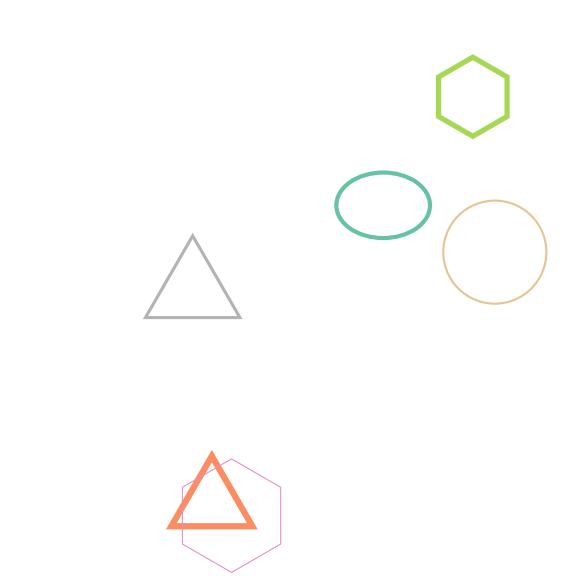[{"shape": "oval", "thickness": 2, "radius": 0.41, "center": [0.664, 0.644]}, {"shape": "triangle", "thickness": 3, "radius": 0.4, "center": [0.367, 0.128]}, {"shape": "hexagon", "thickness": 0.5, "radius": 0.49, "center": [0.401, 0.106]}, {"shape": "hexagon", "thickness": 2.5, "radius": 0.34, "center": [0.819, 0.832]}, {"shape": "circle", "thickness": 1, "radius": 0.45, "center": [0.857, 0.563]}, {"shape": "triangle", "thickness": 1.5, "radius": 0.47, "center": [0.334, 0.496]}]